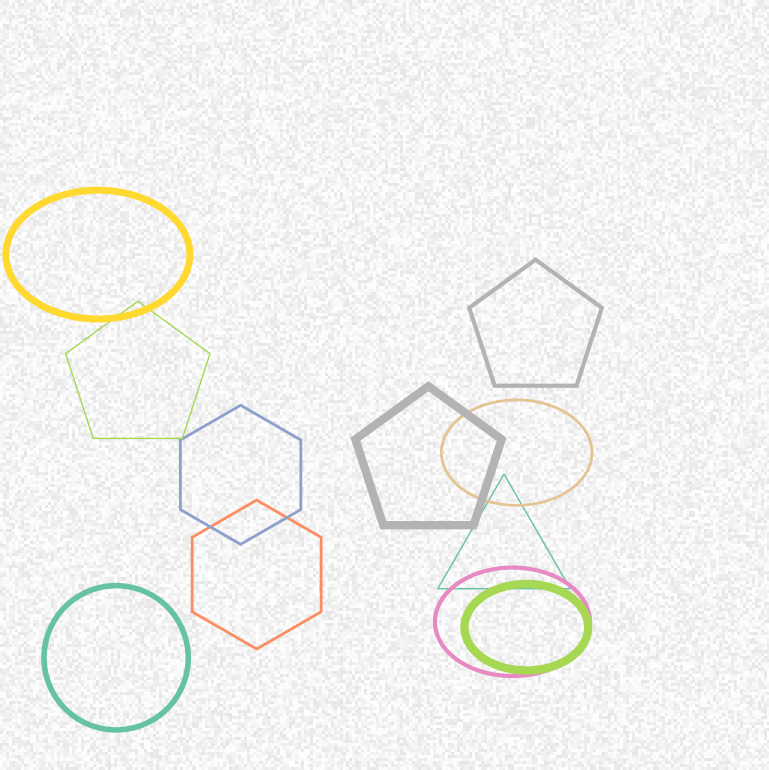[{"shape": "triangle", "thickness": 0.5, "radius": 0.5, "center": [0.655, 0.285]}, {"shape": "circle", "thickness": 2, "radius": 0.47, "center": [0.151, 0.146]}, {"shape": "hexagon", "thickness": 1, "radius": 0.48, "center": [0.333, 0.254]}, {"shape": "hexagon", "thickness": 1, "radius": 0.45, "center": [0.312, 0.383]}, {"shape": "oval", "thickness": 1.5, "radius": 0.5, "center": [0.666, 0.192]}, {"shape": "oval", "thickness": 3, "radius": 0.4, "center": [0.684, 0.185]}, {"shape": "pentagon", "thickness": 0.5, "radius": 0.49, "center": [0.179, 0.51]}, {"shape": "oval", "thickness": 2.5, "radius": 0.6, "center": [0.127, 0.669]}, {"shape": "oval", "thickness": 1, "radius": 0.49, "center": [0.671, 0.412]}, {"shape": "pentagon", "thickness": 3, "radius": 0.5, "center": [0.556, 0.399]}, {"shape": "pentagon", "thickness": 1.5, "radius": 0.45, "center": [0.696, 0.572]}]